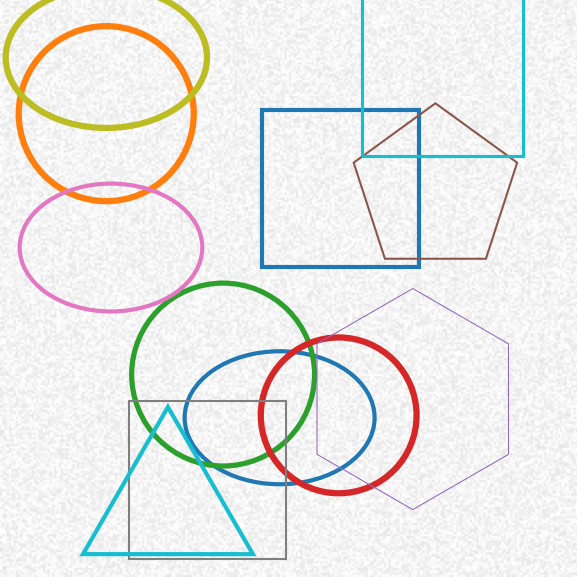[{"shape": "oval", "thickness": 2, "radius": 0.82, "center": [0.484, 0.276]}, {"shape": "square", "thickness": 2, "radius": 0.68, "center": [0.59, 0.672]}, {"shape": "circle", "thickness": 3, "radius": 0.76, "center": [0.184, 0.802]}, {"shape": "circle", "thickness": 2.5, "radius": 0.79, "center": [0.386, 0.351]}, {"shape": "circle", "thickness": 3, "radius": 0.67, "center": [0.586, 0.28]}, {"shape": "hexagon", "thickness": 0.5, "radius": 0.96, "center": [0.715, 0.308]}, {"shape": "pentagon", "thickness": 1, "radius": 0.74, "center": [0.754, 0.671]}, {"shape": "oval", "thickness": 2, "radius": 0.79, "center": [0.192, 0.571]}, {"shape": "square", "thickness": 1, "radius": 0.68, "center": [0.359, 0.168]}, {"shape": "oval", "thickness": 3, "radius": 0.87, "center": [0.184, 0.9]}, {"shape": "triangle", "thickness": 2, "radius": 0.85, "center": [0.291, 0.124]}, {"shape": "square", "thickness": 1.5, "radius": 0.69, "center": [0.766, 0.867]}]